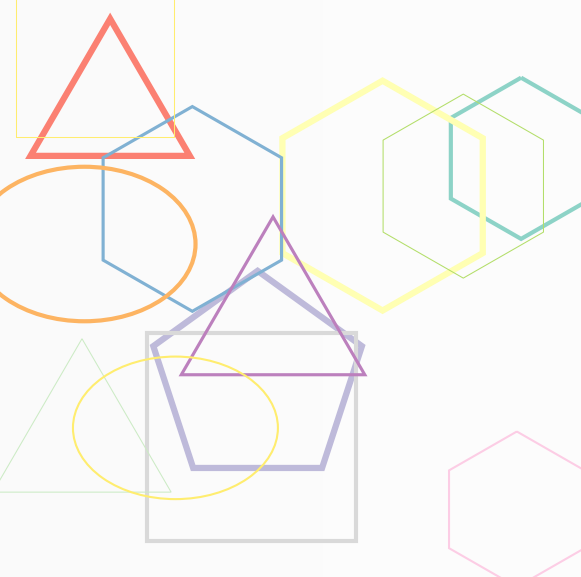[{"shape": "hexagon", "thickness": 2, "radius": 0.7, "center": [0.897, 0.725]}, {"shape": "hexagon", "thickness": 3, "radius": 0.99, "center": [0.658, 0.66]}, {"shape": "pentagon", "thickness": 3, "radius": 0.94, "center": [0.443, 0.341]}, {"shape": "triangle", "thickness": 3, "radius": 0.79, "center": [0.19, 0.808]}, {"shape": "hexagon", "thickness": 1.5, "radius": 0.89, "center": [0.331, 0.637]}, {"shape": "oval", "thickness": 2, "radius": 0.96, "center": [0.145, 0.577]}, {"shape": "hexagon", "thickness": 0.5, "radius": 0.8, "center": [0.797, 0.677]}, {"shape": "hexagon", "thickness": 1, "radius": 0.67, "center": [0.889, 0.117]}, {"shape": "square", "thickness": 2, "radius": 0.9, "center": [0.433, 0.242]}, {"shape": "triangle", "thickness": 1.5, "radius": 0.91, "center": [0.47, 0.441]}, {"shape": "triangle", "thickness": 0.5, "radius": 0.89, "center": [0.141, 0.236]}, {"shape": "oval", "thickness": 1, "radius": 0.88, "center": [0.302, 0.258]}, {"shape": "square", "thickness": 0.5, "radius": 0.68, "center": [0.163, 0.897]}]